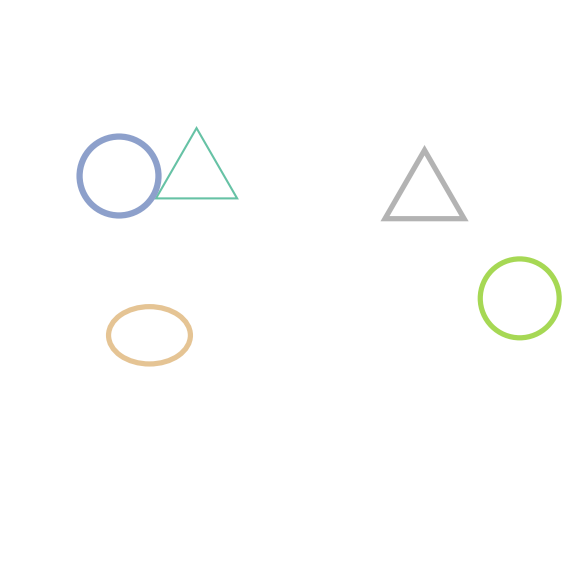[{"shape": "triangle", "thickness": 1, "radius": 0.41, "center": [0.34, 0.696]}, {"shape": "circle", "thickness": 3, "radius": 0.34, "center": [0.206, 0.694]}, {"shape": "circle", "thickness": 2.5, "radius": 0.34, "center": [0.9, 0.482]}, {"shape": "oval", "thickness": 2.5, "radius": 0.35, "center": [0.259, 0.419]}, {"shape": "triangle", "thickness": 2.5, "radius": 0.4, "center": [0.735, 0.66]}]